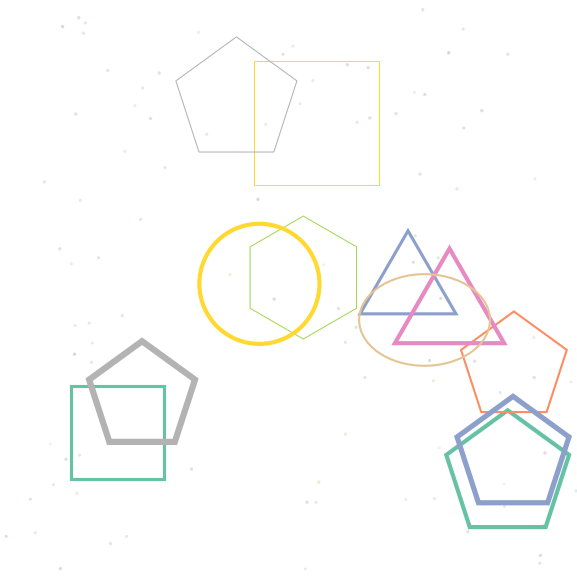[{"shape": "square", "thickness": 1.5, "radius": 0.4, "center": [0.204, 0.25]}, {"shape": "pentagon", "thickness": 2, "radius": 0.56, "center": [0.879, 0.177]}, {"shape": "pentagon", "thickness": 1, "radius": 0.48, "center": [0.89, 0.363]}, {"shape": "pentagon", "thickness": 2.5, "radius": 0.51, "center": [0.888, 0.211]}, {"shape": "triangle", "thickness": 1.5, "radius": 0.48, "center": [0.707, 0.504]}, {"shape": "triangle", "thickness": 2, "radius": 0.55, "center": [0.778, 0.459]}, {"shape": "hexagon", "thickness": 0.5, "radius": 0.53, "center": [0.525, 0.519]}, {"shape": "circle", "thickness": 2, "radius": 0.52, "center": [0.449, 0.508]}, {"shape": "square", "thickness": 0.5, "radius": 0.54, "center": [0.548, 0.786]}, {"shape": "oval", "thickness": 1, "radius": 0.57, "center": [0.735, 0.445]}, {"shape": "pentagon", "thickness": 3, "radius": 0.48, "center": [0.246, 0.312]}, {"shape": "pentagon", "thickness": 0.5, "radius": 0.55, "center": [0.409, 0.825]}]